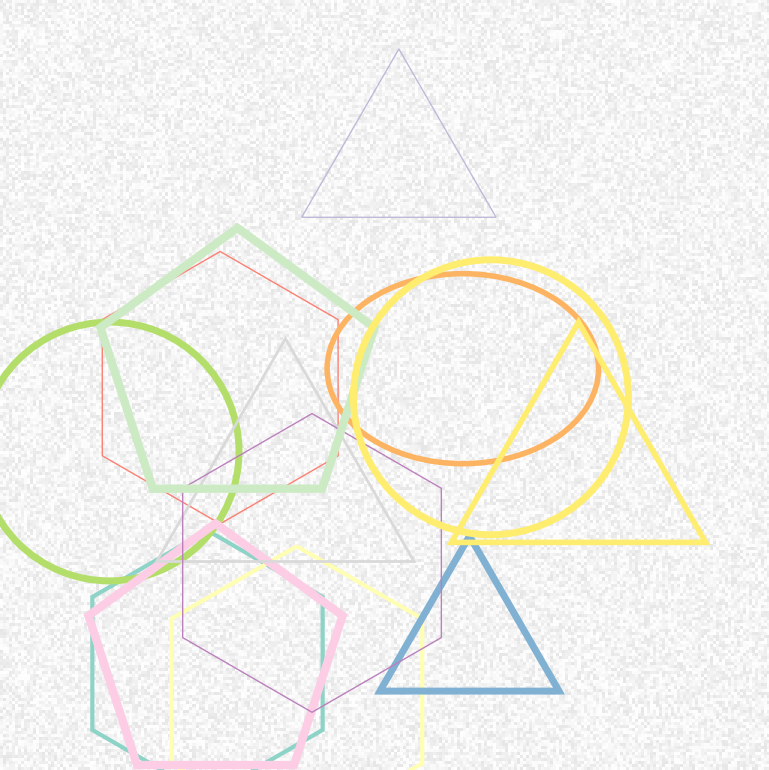[{"shape": "hexagon", "thickness": 1.5, "radius": 0.86, "center": [0.269, 0.138]}, {"shape": "hexagon", "thickness": 1.5, "radius": 0.94, "center": [0.385, 0.102]}, {"shape": "triangle", "thickness": 0.5, "radius": 0.73, "center": [0.518, 0.791]}, {"shape": "hexagon", "thickness": 0.5, "radius": 0.88, "center": [0.286, 0.497]}, {"shape": "triangle", "thickness": 2.5, "radius": 0.67, "center": [0.61, 0.17]}, {"shape": "oval", "thickness": 2, "radius": 0.88, "center": [0.601, 0.521]}, {"shape": "circle", "thickness": 2.5, "radius": 0.84, "center": [0.142, 0.414]}, {"shape": "pentagon", "thickness": 3, "radius": 0.87, "center": [0.28, 0.147]}, {"shape": "triangle", "thickness": 1, "radius": 0.97, "center": [0.371, 0.367]}, {"shape": "hexagon", "thickness": 0.5, "radius": 0.97, "center": [0.405, 0.269]}, {"shape": "pentagon", "thickness": 3, "radius": 0.94, "center": [0.308, 0.517]}, {"shape": "triangle", "thickness": 2, "radius": 0.95, "center": [0.751, 0.391]}, {"shape": "circle", "thickness": 2.5, "radius": 0.89, "center": [0.638, 0.484]}]